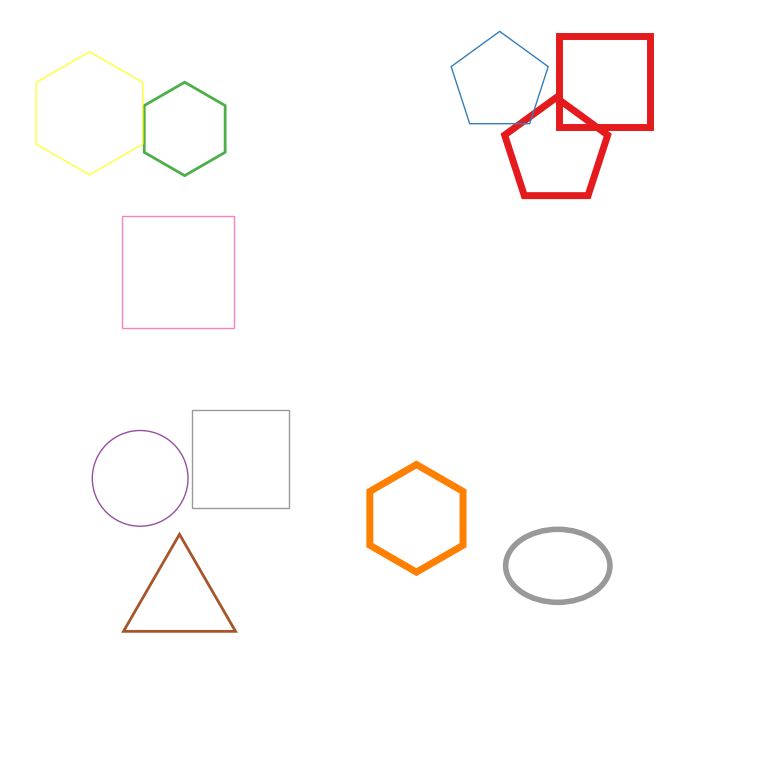[{"shape": "square", "thickness": 2.5, "radius": 0.3, "center": [0.785, 0.894]}, {"shape": "pentagon", "thickness": 2.5, "radius": 0.35, "center": [0.722, 0.803]}, {"shape": "pentagon", "thickness": 0.5, "radius": 0.33, "center": [0.649, 0.893]}, {"shape": "hexagon", "thickness": 1, "radius": 0.3, "center": [0.24, 0.833]}, {"shape": "circle", "thickness": 0.5, "radius": 0.31, "center": [0.182, 0.379]}, {"shape": "hexagon", "thickness": 2.5, "radius": 0.35, "center": [0.541, 0.327]}, {"shape": "hexagon", "thickness": 0.5, "radius": 0.4, "center": [0.116, 0.853]}, {"shape": "triangle", "thickness": 1, "radius": 0.42, "center": [0.233, 0.222]}, {"shape": "square", "thickness": 0.5, "radius": 0.36, "center": [0.231, 0.646]}, {"shape": "square", "thickness": 0.5, "radius": 0.32, "center": [0.312, 0.403]}, {"shape": "oval", "thickness": 2, "radius": 0.34, "center": [0.724, 0.265]}]